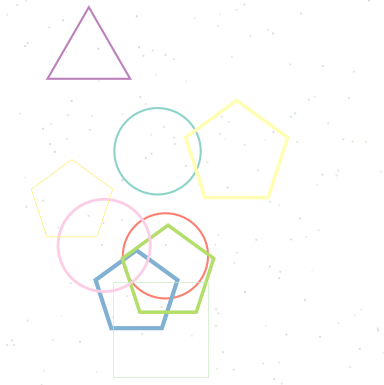[{"shape": "circle", "thickness": 1.5, "radius": 0.56, "center": [0.409, 0.607]}, {"shape": "pentagon", "thickness": 2.5, "radius": 0.7, "center": [0.615, 0.6]}, {"shape": "circle", "thickness": 1.5, "radius": 0.55, "center": [0.43, 0.335]}, {"shape": "pentagon", "thickness": 3, "radius": 0.56, "center": [0.355, 0.238]}, {"shape": "pentagon", "thickness": 2.5, "radius": 0.62, "center": [0.436, 0.29]}, {"shape": "circle", "thickness": 2, "radius": 0.6, "center": [0.271, 0.363]}, {"shape": "triangle", "thickness": 1.5, "radius": 0.62, "center": [0.231, 0.857]}, {"shape": "square", "thickness": 0.5, "radius": 0.62, "center": [0.416, 0.144]}, {"shape": "pentagon", "thickness": 0.5, "radius": 0.55, "center": [0.187, 0.475]}]